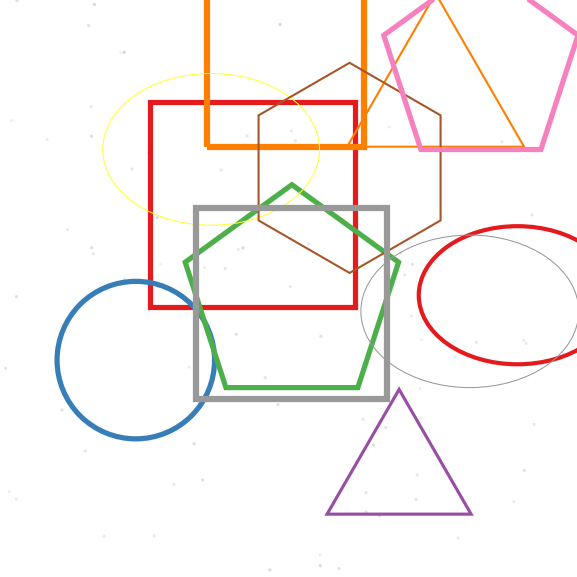[{"shape": "oval", "thickness": 2, "radius": 0.85, "center": [0.896, 0.488]}, {"shape": "square", "thickness": 2.5, "radius": 0.89, "center": [0.437, 0.646]}, {"shape": "circle", "thickness": 2.5, "radius": 0.68, "center": [0.235, 0.376]}, {"shape": "pentagon", "thickness": 2.5, "radius": 0.97, "center": [0.505, 0.485]}, {"shape": "triangle", "thickness": 1.5, "radius": 0.72, "center": [0.691, 0.181]}, {"shape": "triangle", "thickness": 1, "radius": 0.88, "center": [0.754, 0.834]}, {"shape": "square", "thickness": 3, "radius": 0.68, "center": [0.494, 0.88]}, {"shape": "oval", "thickness": 0.5, "radius": 0.94, "center": [0.366, 0.741]}, {"shape": "hexagon", "thickness": 1, "radius": 0.91, "center": [0.605, 0.708]}, {"shape": "pentagon", "thickness": 2.5, "radius": 0.88, "center": [0.833, 0.883]}, {"shape": "oval", "thickness": 0.5, "radius": 0.94, "center": [0.814, 0.46]}, {"shape": "square", "thickness": 3, "radius": 0.83, "center": [0.504, 0.474]}]